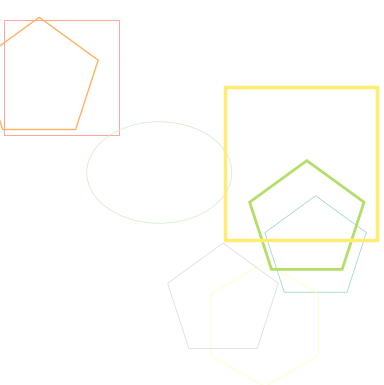[{"shape": "pentagon", "thickness": 0.5, "radius": 0.69, "center": [0.82, 0.353]}, {"shape": "hexagon", "thickness": 0.5, "radius": 0.8, "center": [0.688, 0.156]}, {"shape": "square", "thickness": 0.5, "radius": 0.75, "center": [0.16, 0.799]}, {"shape": "pentagon", "thickness": 1, "radius": 0.81, "center": [0.102, 0.794]}, {"shape": "pentagon", "thickness": 2, "radius": 0.78, "center": [0.797, 0.427]}, {"shape": "pentagon", "thickness": 0.5, "radius": 0.76, "center": [0.579, 0.217]}, {"shape": "oval", "thickness": 0.5, "radius": 0.94, "center": [0.414, 0.552]}, {"shape": "square", "thickness": 2.5, "radius": 0.99, "center": [0.782, 0.576]}]